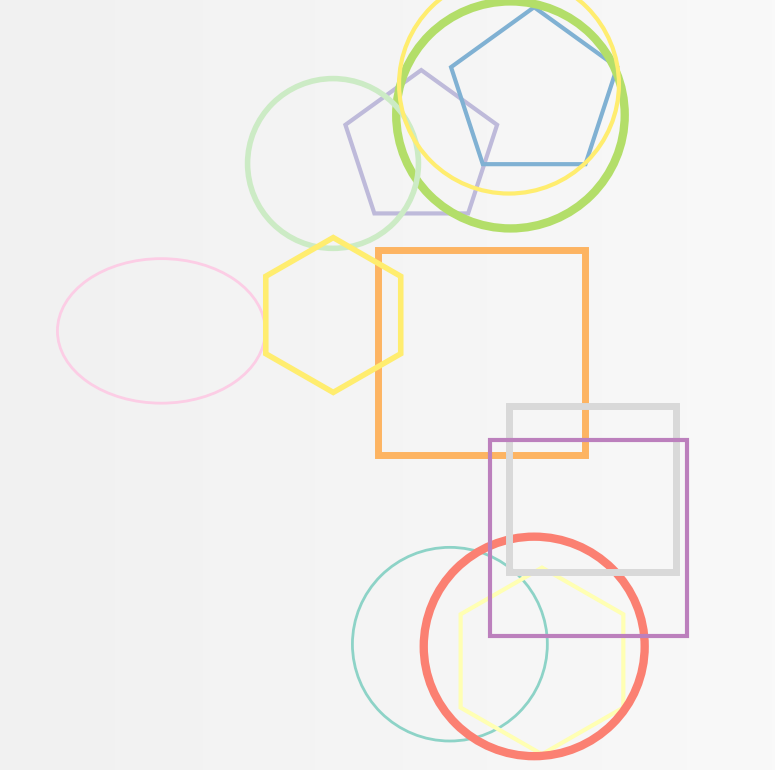[{"shape": "circle", "thickness": 1, "radius": 0.63, "center": [0.58, 0.163]}, {"shape": "hexagon", "thickness": 1.5, "radius": 0.61, "center": [0.699, 0.142]}, {"shape": "pentagon", "thickness": 1.5, "radius": 0.51, "center": [0.544, 0.806]}, {"shape": "circle", "thickness": 3, "radius": 0.71, "center": [0.689, 0.16]}, {"shape": "pentagon", "thickness": 1.5, "radius": 0.56, "center": [0.689, 0.878]}, {"shape": "square", "thickness": 2.5, "radius": 0.67, "center": [0.621, 0.542]}, {"shape": "circle", "thickness": 3, "radius": 0.74, "center": [0.659, 0.851]}, {"shape": "oval", "thickness": 1, "radius": 0.67, "center": [0.208, 0.57]}, {"shape": "square", "thickness": 2.5, "radius": 0.54, "center": [0.765, 0.365]}, {"shape": "square", "thickness": 1.5, "radius": 0.64, "center": [0.759, 0.301]}, {"shape": "circle", "thickness": 2, "radius": 0.55, "center": [0.43, 0.788]}, {"shape": "circle", "thickness": 1.5, "radius": 0.71, "center": [0.657, 0.89]}, {"shape": "hexagon", "thickness": 2, "radius": 0.5, "center": [0.43, 0.591]}]